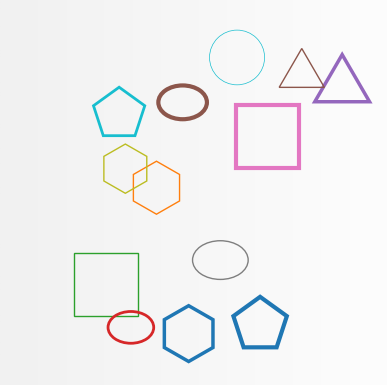[{"shape": "hexagon", "thickness": 2.5, "radius": 0.36, "center": [0.487, 0.134]}, {"shape": "pentagon", "thickness": 3, "radius": 0.36, "center": [0.671, 0.157]}, {"shape": "hexagon", "thickness": 1, "radius": 0.34, "center": [0.404, 0.512]}, {"shape": "square", "thickness": 1, "radius": 0.41, "center": [0.273, 0.261]}, {"shape": "oval", "thickness": 2, "radius": 0.29, "center": [0.338, 0.15]}, {"shape": "triangle", "thickness": 2.5, "radius": 0.41, "center": [0.883, 0.777]}, {"shape": "triangle", "thickness": 1, "radius": 0.34, "center": [0.779, 0.807]}, {"shape": "oval", "thickness": 3, "radius": 0.31, "center": [0.471, 0.734]}, {"shape": "square", "thickness": 3, "radius": 0.41, "center": [0.69, 0.646]}, {"shape": "oval", "thickness": 1, "radius": 0.36, "center": [0.569, 0.324]}, {"shape": "hexagon", "thickness": 1, "radius": 0.32, "center": [0.323, 0.562]}, {"shape": "circle", "thickness": 0.5, "radius": 0.36, "center": [0.612, 0.851]}, {"shape": "pentagon", "thickness": 2, "radius": 0.35, "center": [0.307, 0.704]}]